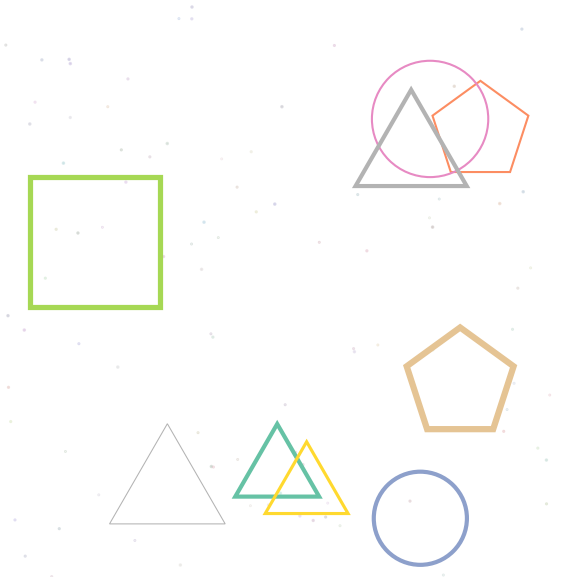[{"shape": "triangle", "thickness": 2, "radius": 0.42, "center": [0.48, 0.181]}, {"shape": "pentagon", "thickness": 1, "radius": 0.44, "center": [0.832, 0.772]}, {"shape": "circle", "thickness": 2, "radius": 0.4, "center": [0.728, 0.102]}, {"shape": "circle", "thickness": 1, "radius": 0.5, "center": [0.745, 0.793]}, {"shape": "square", "thickness": 2.5, "radius": 0.56, "center": [0.165, 0.58]}, {"shape": "triangle", "thickness": 1.5, "radius": 0.41, "center": [0.531, 0.151]}, {"shape": "pentagon", "thickness": 3, "radius": 0.49, "center": [0.797, 0.335]}, {"shape": "triangle", "thickness": 2, "radius": 0.56, "center": [0.712, 0.733]}, {"shape": "triangle", "thickness": 0.5, "radius": 0.58, "center": [0.29, 0.15]}]